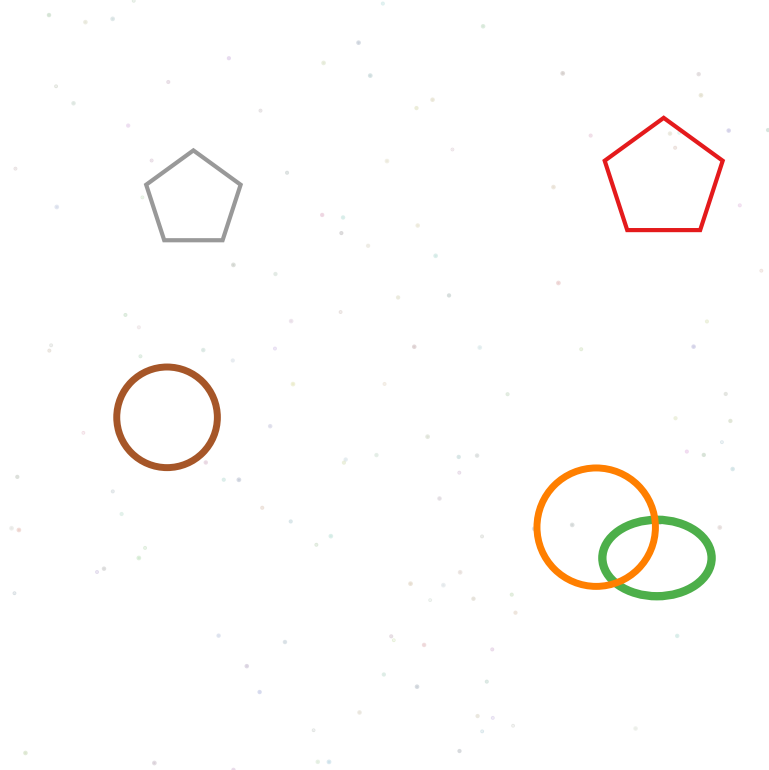[{"shape": "pentagon", "thickness": 1.5, "radius": 0.4, "center": [0.862, 0.766]}, {"shape": "oval", "thickness": 3, "radius": 0.35, "center": [0.853, 0.275]}, {"shape": "circle", "thickness": 2.5, "radius": 0.38, "center": [0.774, 0.315]}, {"shape": "circle", "thickness": 2.5, "radius": 0.33, "center": [0.217, 0.458]}, {"shape": "pentagon", "thickness": 1.5, "radius": 0.32, "center": [0.251, 0.74]}]